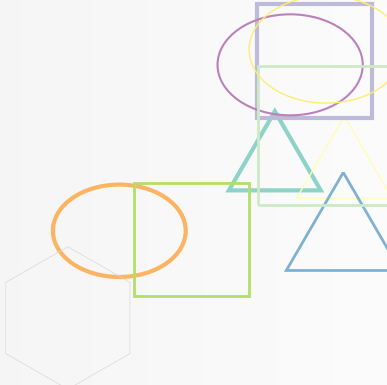[{"shape": "triangle", "thickness": 3, "radius": 0.68, "center": [0.709, 0.574]}, {"shape": "triangle", "thickness": 1, "radius": 0.71, "center": [0.889, 0.556]}, {"shape": "square", "thickness": 3, "radius": 0.75, "center": [0.812, 0.842]}, {"shape": "triangle", "thickness": 2, "radius": 0.85, "center": [0.886, 0.382]}, {"shape": "oval", "thickness": 3, "radius": 0.86, "center": [0.308, 0.401]}, {"shape": "square", "thickness": 2, "radius": 0.74, "center": [0.494, 0.378]}, {"shape": "hexagon", "thickness": 0.5, "radius": 0.92, "center": [0.175, 0.174]}, {"shape": "oval", "thickness": 1.5, "radius": 0.94, "center": [0.749, 0.832]}, {"shape": "square", "thickness": 2, "radius": 0.9, "center": [0.848, 0.649]}, {"shape": "oval", "thickness": 1, "radius": 0.99, "center": [0.842, 0.871]}]